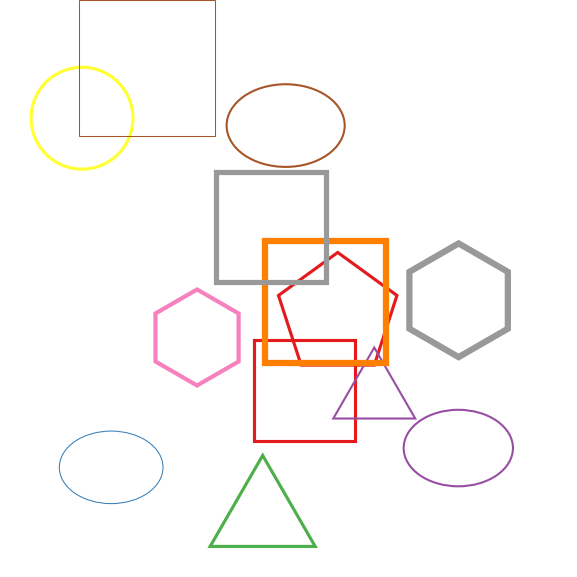[{"shape": "square", "thickness": 1.5, "radius": 0.44, "center": [0.527, 0.322]}, {"shape": "pentagon", "thickness": 1.5, "radius": 0.54, "center": [0.585, 0.454]}, {"shape": "oval", "thickness": 0.5, "radius": 0.45, "center": [0.193, 0.19]}, {"shape": "triangle", "thickness": 1.5, "radius": 0.53, "center": [0.455, 0.105]}, {"shape": "triangle", "thickness": 1, "radius": 0.41, "center": [0.648, 0.315]}, {"shape": "oval", "thickness": 1, "radius": 0.47, "center": [0.794, 0.223]}, {"shape": "square", "thickness": 3, "radius": 0.53, "center": [0.564, 0.476]}, {"shape": "circle", "thickness": 1.5, "radius": 0.44, "center": [0.142, 0.794]}, {"shape": "oval", "thickness": 1, "radius": 0.51, "center": [0.495, 0.782]}, {"shape": "square", "thickness": 0.5, "radius": 0.59, "center": [0.255, 0.881]}, {"shape": "hexagon", "thickness": 2, "radius": 0.42, "center": [0.341, 0.415]}, {"shape": "square", "thickness": 2.5, "radius": 0.48, "center": [0.469, 0.607]}, {"shape": "hexagon", "thickness": 3, "radius": 0.49, "center": [0.794, 0.479]}]